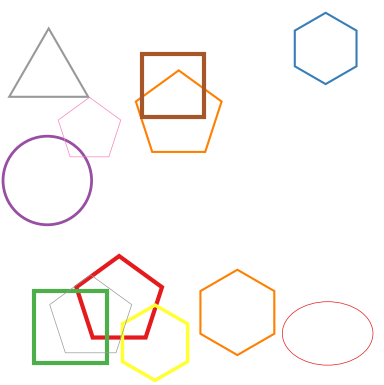[{"shape": "oval", "thickness": 0.5, "radius": 0.59, "center": [0.851, 0.134]}, {"shape": "pentagon", "thickness": 3, "radius": 0.58, "center": [0.309, 0.218]}, {"shape": "hexagon", "thickness": 1.5, "radius": 0.46, "center": [0.846, 0.874]}, {"shape": "square", "thickness": 3, "radius": 0.47, "center": [0.183, 0.15]}, {"shape": "circle", "thickness": 2, "radius": 0.58, "center": [0.123, 0.531]}, {"shape": "pentagon", "thickness": 1.5, "radius": 0.59, "center": [0.464, 0.7]}, {"shape": "hexagon", "thickness": 1.5, "radius": 0.55, "center": [0.617, 0.189]}, {"shape": "hexagon", "thickness": 2.5, "radius": 0.49, "center": [0.403, 0.11]}, {"shape": "square", "thickness": 3, "radius": 0.41, "center": [0.449, 0.778]}, {"shape": "pentagon", "thickness": 0.5, "radius": 0.43, "center": [0.232, 0.662]}, {"shape": "pentagon", "thickness": 0.5, "radius": 0.56, "center": [0.236, 0.174]}, {"shape": "triangle", "thickness": 1.5, "radius": 0.59, "center": [0.126, 0.808]}]